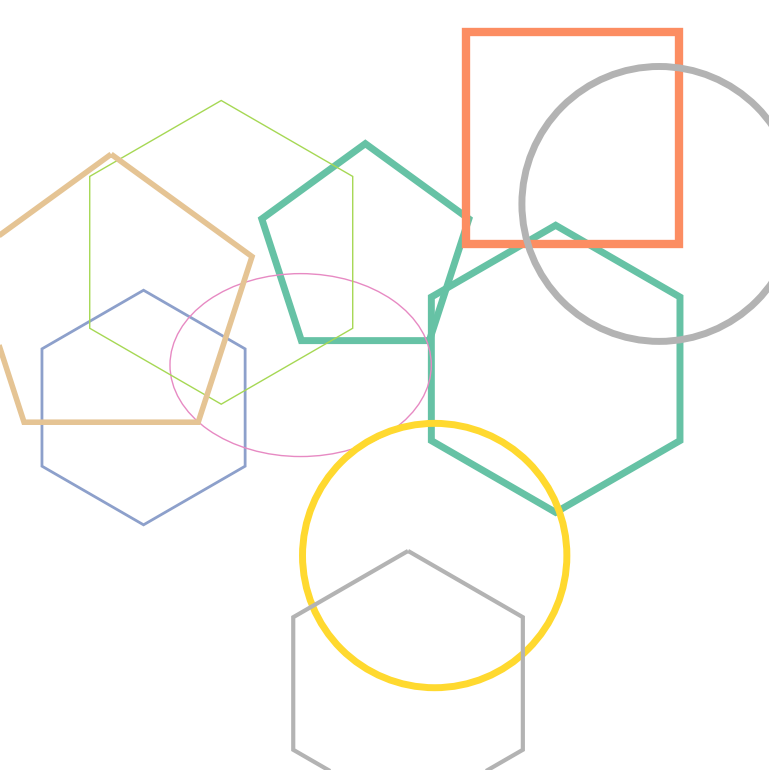[{"shape": "pentagon", "thickness": 2.5, "radius": 0.71, "center": [0.474, 0.672]}, {"shape": "hexagon", "thickness": 2.5, "radius": 0.93, "center": [0.722, 0.521]}, {"shape": "square", "thickness": 3, "radius": 0.69, "center": [0.743, 0.821]}, {"shape": "hexagon", "thickness": 1, "radius": 0.76, "center": [0.186, 0.471]}, {"shape": "oval", "thickness": 0.5, "radius": 0.85, "center": [0.39, 0.526]}, {"shape": "hexagon", "thickness": 0.5, "radius": 0.99, "center": [0.287, 0.672]}, {"shape": "circle", "thickness": 2.5, "radius": 0.86, "center": [0.565, 0.279]}, {"shape": "pentagon", "thickness": 2, "radius": 0.96, "center": [0.144, 0.607]}, {"shape": "circle", "thickness": 2.5, "radius": 0.89, "center": [0.856, 0.735]}, {"shape": "hexagon", "thickness": 1.5, "radius": 0.86, "center": [0.53, 0.112]}]